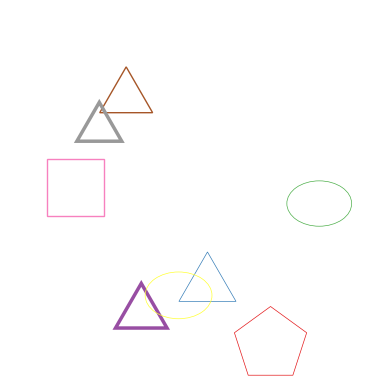[{"shape": "pentagon", "thickness": 0.5, "radius": 0.49, "center": [0.703, 0.105]}, {"shape": "triangle", "thickness": 0.5, "radius": 0.43, "center": [0.539, 0.26]}, {"shape": "oval", "thickness": 0.5, "radius": 0.42, "center": [0.829, 0.471]}, {"shape": "triangle", "thickness": 2.5, "radius": 0.39, "center": [0.367, 0.187]}, {"shape": "oval", "thickness": 0.5, "radius": 0.43, "center": [0.464, 0.233]}, {"shape": "triangle", "thickness": 1, "radius": 0.4, "center": [0.328, 0.747]}, {"shape": "square", "thickness": 1, "radius": 0.37, "center": [0.196, 0.513]}, {"shape": "triangle", "thickness": 2.5, "radius": 0.34, "center": [0.258, 0.667]}]